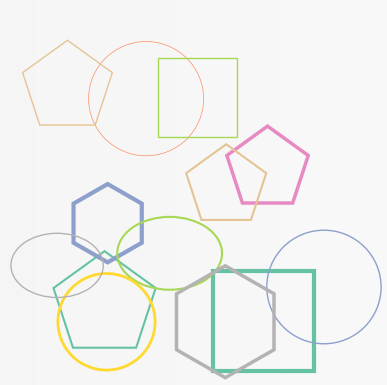[{"shape": "pentagon", "thickness": 1.5, "radius": 0.69, "center": [0.27, 0.209]}, {"shape": "square", "thickness": 3, "radius": 0.65, "center": [0.68, 0.166]}, {"shape": "circle", "thickness": 0.5, "radius": 0.74, "center": [0.377, 0.744]}, {"shape": "hexagon", "thickness": 3, "radius": 0.51, "center": [0.278, 0.42]}, {"shape": "circle", "thickness": 1, "radius": 0.74, "center": [0.836, 0.255]}, {"shape": "pentagon", "thickness": 2.5, "radius": 0.55, "center": [0.69, 0.562]}, {"shape": "square", "thickness": 1, "radius": 0.51, "center": [0.51, 0.747]}, {"shape": "oval", "thickness": 1.5, "radius": 0.68, "center": [0.438, 0.342]}, {"shape": "circle", "thickness": 2, "radius": 0.63, "center": [0.275, 0.164]}, {"shape": "pentagon", "thickness": 1, "radius": 0.61, "center": [0.174, 0.774]}, {"shape": "pentagon", "thickness": 1.5, "radius": 0.54, "center": [0.584, 0.517]}, {"shape": "hexagon", "thickness": 2.5, "radius": 0.73, "center": [0.581, 0.164]}, {"shape": "oval", "thickness": 1, "radius": 0.6, "center": [0.147, 0.311]}]